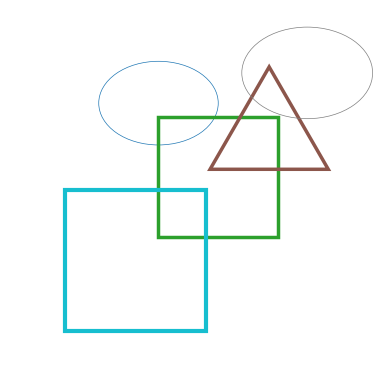[{"shape": "oval", "thickness": 0.5, "radius": 0.78, "center": [0.412, 0.732]}, {"shape": "square", "thickness": 2.5, "radius": 0.78, "center": [0.567, 0.539]}, {"shape": "triangle", "thickness": 2.5, "radius": 0.89, "center": [0.699, 0.649]}, {"shape": "oval", "thickness": 0.5, "radius": 0.85, "center": [0.798, 0.811]}, {"shape": "square", "thickness": 3, "radius": 0.92, "center": [0.353, 0.323]}]